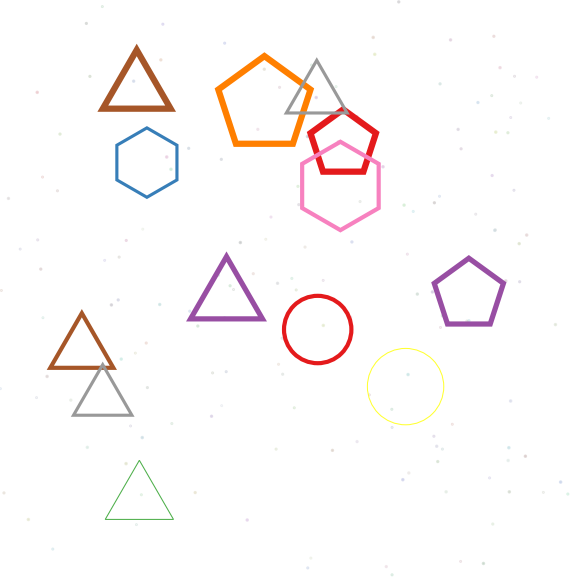[{"shape": "pentagon", "thickness": 3, "radius": 0.3, "center": [0.594, 0.75]}, {"shape": "circle", "thickness": 2, "radius": 0.29, "center": [0.55, 0.429]}, {"shape": "hexagon", "thickness": 1.5, "radius": 0.3, "center": [0.254, 0.718]}, {"shape": "triangle", "thickness": 0.5, "radius": 0.34, "center": [0.241, 0.134]}, {"shape": "pentagon", "thickness": 2.5, "radius": 0.31, "center": [0.812, 0.489]}, {"shape": "triangle", "thickness": 2.5, "radius": 0.36, "center": [0.392, 0.483]}, {"shape": "pentagon", "thickness": 3, "radius": 0.42, "center": [0.458, 0.818]}, {"shape": "circle", "thickness": 0.5, "radius": 0.33, "center": [0.702, 0.33]}, {"shape": "triangle", "thickness": 2, "radius": 0.32, "center": [0.142, 0.394]}, {"shape": "triangle", "thickness": 3, "radius": 0.34, "center": [0.237, 0.845]}, {"shape": "hexagon", "thickness": 2, "radius": 0.38, "center": [0.589, 0.677]}, {"shape": "triangle", "thickness": 1.5, "radius": 0.3, "center": [0.548, 0.834]}, {"shape": "triangle", "thickness": 1.5, "radius": 0.29, "center": [0.178, 0.309]}]